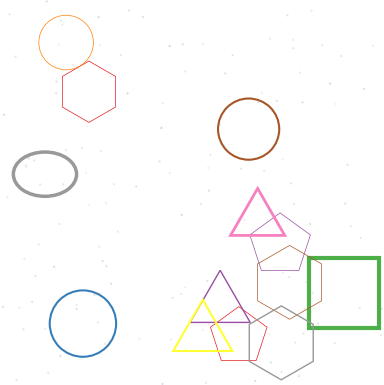[{"shape": "pentagon", "thickness": 0.5, "radius": 0.39, "center": [0.62, 0.126]}, {"shape": "hexagon", "thickness": 0.5, "radius": 0.4, "center": [0.231, 0.762]}, {"shape": "circle", "thickness": 1.5, "radius": 0.43, "center": [0.215, 0.16]}, {"shape": "square", "thickness": 3, "radius": 0.45, "center": [0.893, 0.239]}, {"shape": "triangle", "thickness": 1, "radius": 0.45, "center": [0.572, 0.208]}, {"shape": "pentagon", "thickness": 0.5, "radius": 0.41, "center": [0.728, 0.364]}, {"shape": "circle", "thickness": 0.5, "radius": 0.35, "center": [0.172, 0.89]}, {"shape": "triangle", "thickness": 1.5, "radius": 0.44, "center": [0.527, 0.133]}, {"shape": "hexagon", "thickness": 0.5, "radius": 0.48, "center": [0.752, 0.267]}, {"shape": "circle", "thickness": 1.5, "radius": 0.4, "center": [0.646, 0.665]}, {"shape": "triangle", "thickness": 2, "radius": 0.41, "center": [0.669, 0.429]}, {"shape": "hexagon", "thickness": 1, "radius": 0.48, "center": [0.731, 0.109]}, {"shape": "oval", "thickness": 2.5, "radius": 0.41, "center": [0.117, 0.548]}]